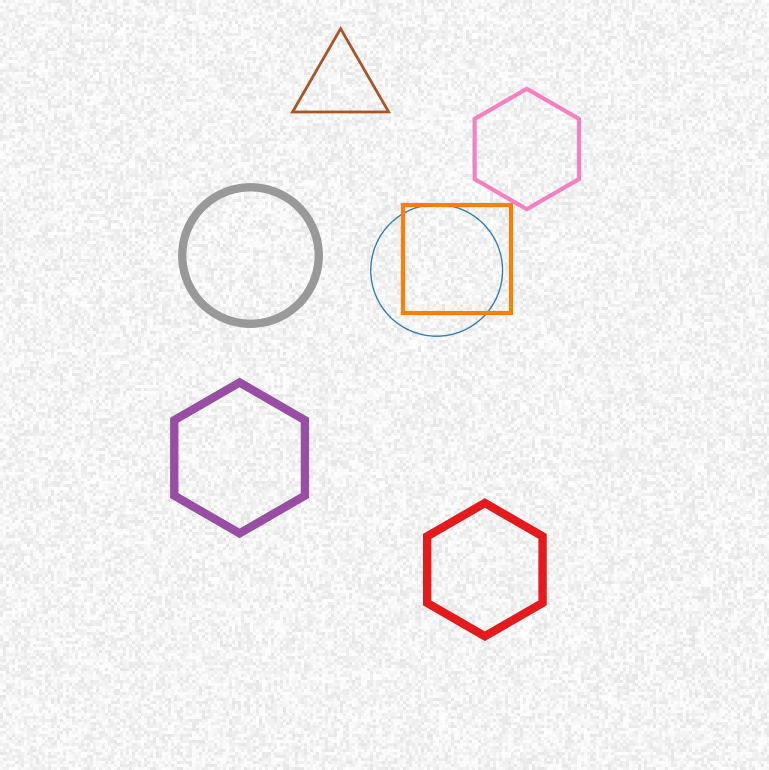[{"shape": "hexagon", "thickness": 3, "radius": 0.43, "center": [0.63, 0.26]}, {"shape": "circle", "thickness": 0.5, "radius": 0.43, "center": [0.567, 0.649]}, {"shape": "hexagon", "thickness": 3, "radius": 0.49, "center": [0.311, 0.405]}, {"shape": "square", "thickness": 1.5, "radius": 0.35, "center": [0.593, 0.663]}, {"shape": "triangle", "thickness": 1, "radius": 0.36, "center": [0.442, 0.891]}, {"shape": "hexagon", "thickness": 1.5, "radius": 0.39, "center": [0.684, 0.807]}, {"shape": "circle", "thickness": 3, "radius": 0.44, "center": [0.325, 0.668]}]